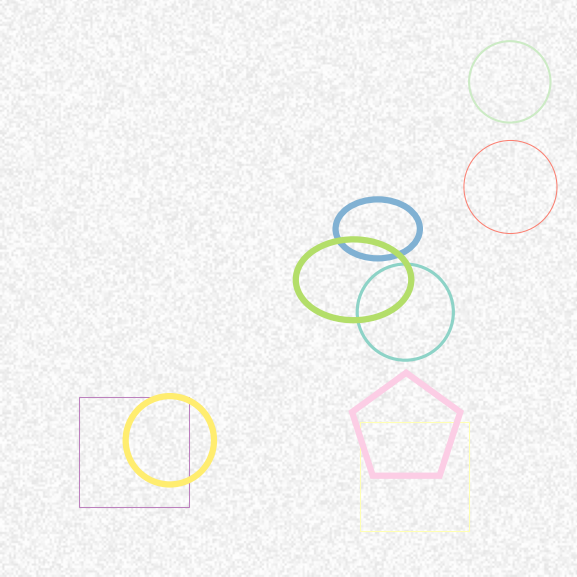[{"shape": "circle", "thickness": 1.5, "radius": 0.42, "center": [0.702, 0.459]}, {"shape": "square", "thickness": 0.5, "radius": 0.47, "center": [0.718, 0.174]}, {"shape": "circle", "thickness": 0.5, "radius": 0.4, "center": [0.884, 0.675]}, {"shape": "oval", "thickness": 3, "radius": 0.36, "center": [0.654, 0.603]}, {"shape": "oval", "thickness": 3, "radius": 0.5, "center": [0.612, 0.515]}, {"shape": "pentagon", "thickness": 3, "radius": 0.49, "center": [0.703, 0.255]}, {"shape": "square", "thickness": 0.5, "radius": 0.48, "center": [0.232, 0.216]}, {"shape": "circle", "thickness": 1, "radius": 0.35, "center": [0.883, 0.857]}, {"shape": "circle", "thickness": 3, "radius": 0.38, "center": [0.294, 0.237]}]